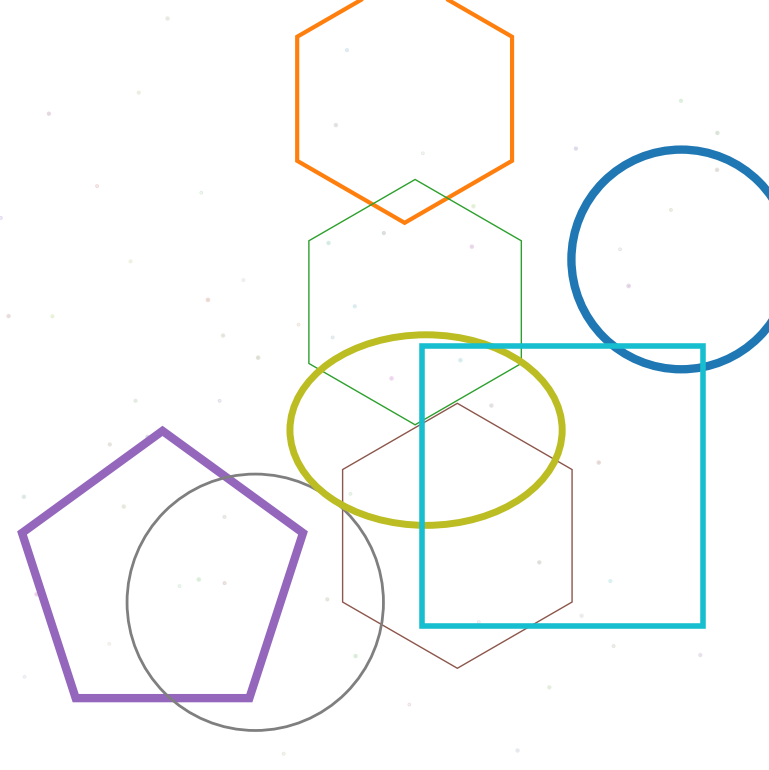[{"shape": "circle", "thickness": 3, "radius": 0.71, "center": [0.885, 0.663]}, {"shape": "hexagon", "thickness": 1.5, "radius": 0.81, "center": [0.525, 0.872]}, {"shape": "hexagon", "thickness": 0.5, "radius": 0.8, "center": [0.539, 0.608]}, {"shape": "pentagon", "thickness": 3, "radius": 0.96, "center": [0.211, 0.249]}, {"shape": "hexagon", "thickness": 0.5, "radius": 0.86, "center": [0.594, 0.304]}, {"shape": "circle", "thickness": 1, "radius": 0.83, "center": [0.331, 0.218]}, {"shape": "oval", "thickness": 2.5, "radius": 0.88, "center": [0.553, 0.441]}, {"shape": "square", "thickness": 2, "radius": 0.91, "center": [0.73, 0.369]}]